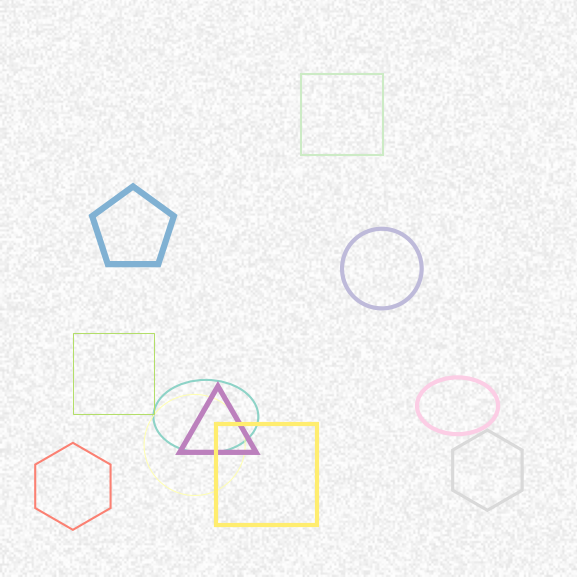[{"shape": "oval", "thickness": 1, "radius": 0.45, "center": [0.356, 0.278]}, {"shape": "circle", "thickness": 0.5, "radius": 0.44, "center": [0.337, 0.229]}, {"shape": "circle", "thickness": 2, "radius": 0.34, "center": [0.661, 0.534]}, {"shape": "hexagon", "thickness": 1, "radius": 0.38, "center": [0.126, 0.157]}, {"shape": "pentagon", "thickness": 3, "radius": 0.37, "center": [0.23, 0.602]}, {"shape": "square", "thickness": 0.5, "radius": 0.35, "center": [0.196, 0.352]}, {"shape": "oval", "thickness": 2, "radius": 0.35, "center": [0.792, 0.296]}, {"shape": "hexagon", "thickness": 1.5, "radius": 0.35, "center": [0.844, 0.185]}, {"shape": "triangle", "thickness": 2.5, "radius": 0.38, "center": [0.377, 0.254]}, {"shape": "square", "thickness": 1, "radius": 0.35, "center": [0.592, 0.801]}, {"shape": "square", "thickness": 2, "radius": 0.44, "center": [0.462, 0.178]}]